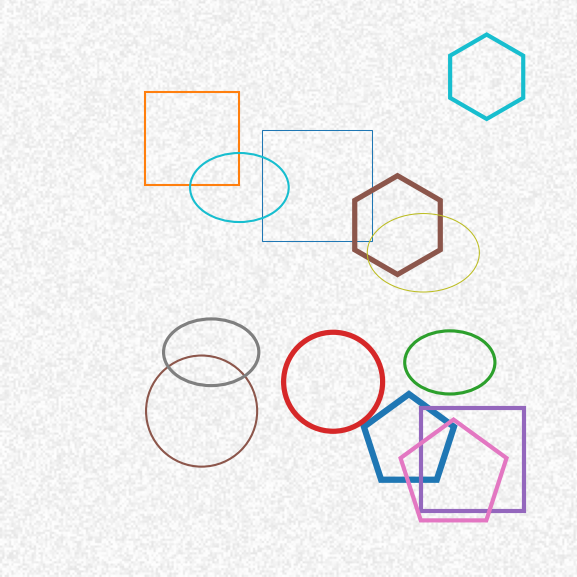[{"shape": "square", "thickness": 0.5, "radius": 0.48, "center": [0.549, 0.678]}, {"shape": "pentagon", "thickness": 3, "radius": 0.41, "center": [0.708, 0.235]}, {"shape": "square", "thickness": 1, "radius": 0.41, "center": [0.332, 0.759]}, {"shape": "oval", "thickness": 1.5, "radius": 0.39, "center": [0.779, 0.372]}, {"shape": "circle", "thickness": 2.5, "radius": 0.43, "center": [0.577, 0.338]}, {"shape": "square", "thickness": 2, "radius": 0.45, "center": [0.818, 0.204]}, {"shape": "circle", "thickness": 1, "radius": 0.48, "center": [0.349, 0.287]}, {"shape": "hexagon", "thickness": 2.5, "radius": 0.43, "center": [0.688, 0.609]}, {"shape": "pentagon", "thickness": 2, "radius": 0.48, "center": [0.785, 0.176]}, {"shape": "oval", "thickness": 1.5, "radius": 0.41, "center": [0.366, 0.389]}, {"shape": "oval", "thickness": 0.5, "radius": 0.49, "center": [0.733, 0.561]}, {"shape": "hexagon", "thickness": 2, "radius": 0.37, "center": [0.843, 0.866]}, {"shape": "oval", "thickness": 1, "radius": 0.43, "center": [0.415, 0.674]}]